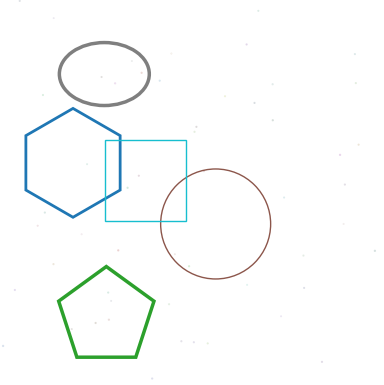[{"shape": "hexagon", "thickness": 2, "radius": 0.71, "center": [0.19, 0.577]}, {"shape": "pentagon", "thickness": 2.5, "radius": 0.65, "center": [0.276, 0.177]}, {"shape": "circle", "thickness": 1, "radius": 0.71, "center": [0.56, 0.418]}, {"shape": "oval", "thickness": 2.5, "radius": 0.58, "center": [0.271, 0.808]}, {"shape": "square", "thickness": 1, "radius": 0.52, "center": [0.377, 0.531]}]